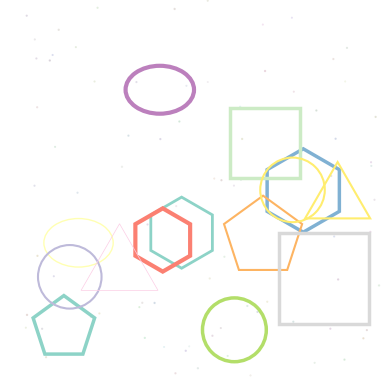[{"shape": "hexagon", "thickness": 2, "radius": 0.46, "center": [0.472, 0.396]}, {"shape": "pentagon", "thickness": 2.5, "radius": 0.42, "center": [0.166, 0.148]}, {"shape": "oval", "thickness": 1, "radius": 0.45, "center": [0.204, 0.369]}, {"shape": "circle", "thickness": 1.5, "radius": 0.41, "center": [0.181, 0.281]}, {"shape": "hexagon", "thickness": 3, "radius": 0.41, "center": [0.423, 0.377]}, {"shape": "hexagon", "thickness": 2.5, "radius": 0.54, "center": [0.788, 0.505]}, {"shape": "pentagon", "thickness": 1.5, "radius": 0.53, "center": [0.683, 0.385]}, {"shape": "circle", "thickness": 2.5, "radius": 0.41, "center": [0.609, 0.143]}, {"shape": "triangle", "thickness": 0.5, "radius": 0.58, "center": [0.31, 0.303]}, {"shape": "square", "thickness": 2.5, "radius": 0.59, "center": [0.842, 0.276]}, {"shape": "oval", "thickness": 3, "radius": 0.44, "center": [0.415, 0.767]}, {"shape": "square", "thickness": 2.5, "radius": 0.45, "center": [0.689, 0.627]}, {"shape": "triangle", "thickness": 1.5, "radius": 0.49, "center": [0.877, 0.482]}, {"shape": "circle", "thickness": 1.5, "radius": 0.42, "center": [0.76, 0.507]}]